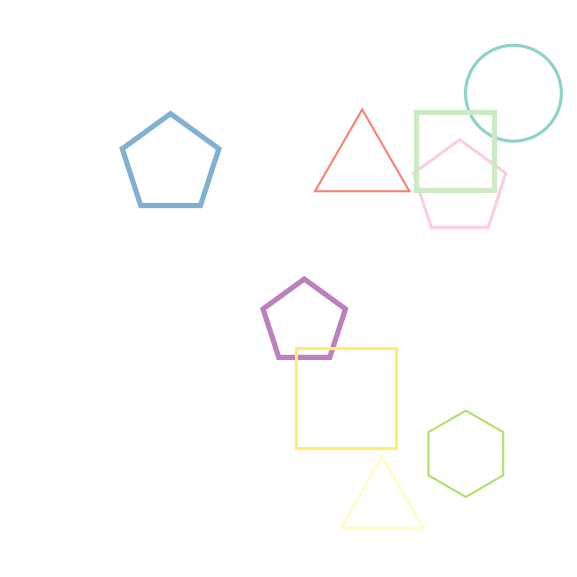[{"shape": "circle", "thickness": 1.5, "radius": 0.41, "center": [0.889, 0.838]}, {"shape": "triangle", "thickness": 1, "radius": 0.41, "center": [0.661, 0.126]}, {"shape": "triangle", "thickness": 1, "radius": 0.47, "center": [0.627, 0.715]}, {"shape": "pentagon", "thickness": 2.5, "radius": 0.44, "center": [0.295, 0.714]}, {"shape": "hexagon", "thickness": 1, "radius": 0.37, "center": [0.807, 0.213]}, {"shape": "pentagon", "thickness": 1.5, "radius": 0.42, "center": [0.796, 0.673]}, {"shape": "pentagon", "thickness": 2.5, "radius": 0.38, "center": [0.527, 0.441]}, {"shape": "square", "thickness": 2.5, "radius": 0.34, "center": [0.788, 0.737]}, {"shape": "square", "thickness": 1.5, "radius": 0.43, "center": [0.6, 0.309]}]